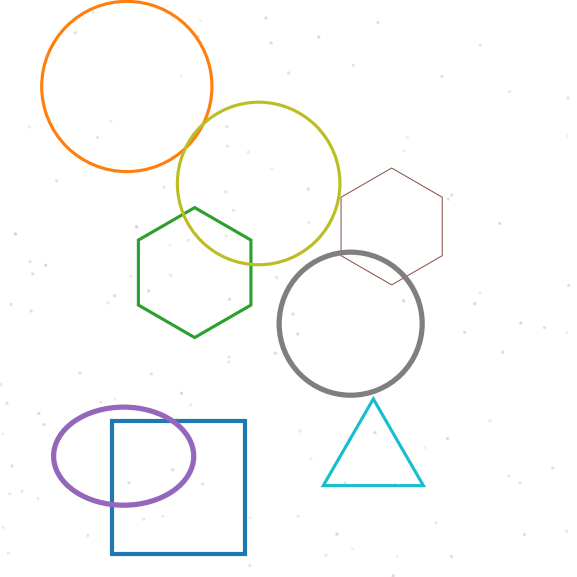[{"shape": "square", "thickness": 2, "radius": 0.58, "center": [0.309, 0.155]}, {"shape": "circle", "thickness": 1.5, "radius": 0.74, "center": [0.22, 0.849]}, {"shape": "hexagon", "thickness": 1.5, "radius": 0.56, "center": [0.337, 0.527]}, {"shape": "oval", "thickness": 2.5, "radius": 0.61, "center": [0.214, 0.209]}, {"shape": "hexagon", "thickness": 0.5, "radius": 0.51, "center": [0.678, 0.607]}, {"shape": "circle", "thickness": 2.5, "radius": 0.62, "center": [0.607, 0.439]}, {"shape": "circle", "thickness": 1.5, "radius": 0.7, "center": [0.448, 0.681]}, {"shape": "triangle", "thickness": 1.5, "radius": 0.5, "center": [0.646, 0.208]}]